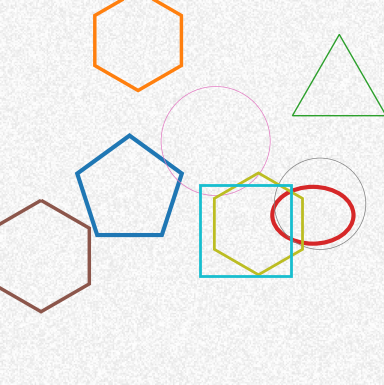[{"shape": "pentagon", "thickness": 3, "radius": 0.71, "center": [0.336, 0.505]}, {"shape": "hexagon", "thickness": 2.5, "radius": 0.65, "center": [0.359, 0.895]}, {"shape": "triangle", "thickness": 1, "radius": 0.7, "center": [0.881, 0.77]}, {"shape": "oval", "thickness": 3, "radius": 0.53, "center": [0.813, 0.441]}, {"shape": "hexagon", "thickness": 2.5, "radius": 0.72, "center": [0.107, 0.335]}, {"shape": "circle", "thickness": 0.5, "radius": 0.71, "center": [0.56, 0.634]}, {"shape": "circle", "thickness": 0.5, "radius": 0.59, "center": [0.831, 0.471]}, {"shape": "hexagon", "thickness": 2, "radius": 0.66, "center": [0.671, 0.419]}, {"shape": "square", "thickness": 2, "radius": 0.59, "center": [0.638, 0.401]}]